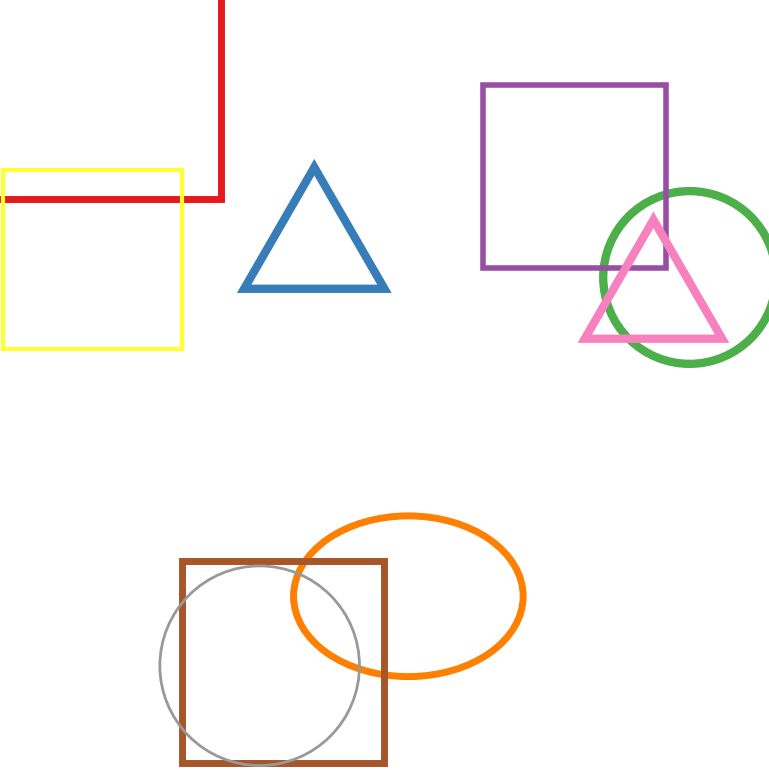[{"shape": "square", "thickness": 2.5, "radius": 0.74, "center": [0.141, 0.889]}, {"shape": "triangle", "thickness": 3, "radius": 0.53, "center": [0.408, 0.678]}, {"shape": "circle", "thickness": 3, "radius": 0.56, "center": [0.896, 0.64]}, {"shape": "square", "thickness": 2, "radius": 0.59, "center": [0.746, 0.771]}, {"shape": "oval", "thickness": 2.5, "radius": 0.75, "center": [0.53, 0.226]}, {"shape": "square", "thickness": 1.5, "radius": 0.58, "center": [0.12, 0.663]}, {"shape": "square", "thickness": 2.5, "radius": 0.66, "center": [0.367, 0.14]}, {"shape": "triangle", "thickness": 3, "radius": 0.51, "center": [0.849, 0.612]}, {"shape": "circle", "thickness": 1, "radius": 0.65, "center": [0.337, 0.135]}]